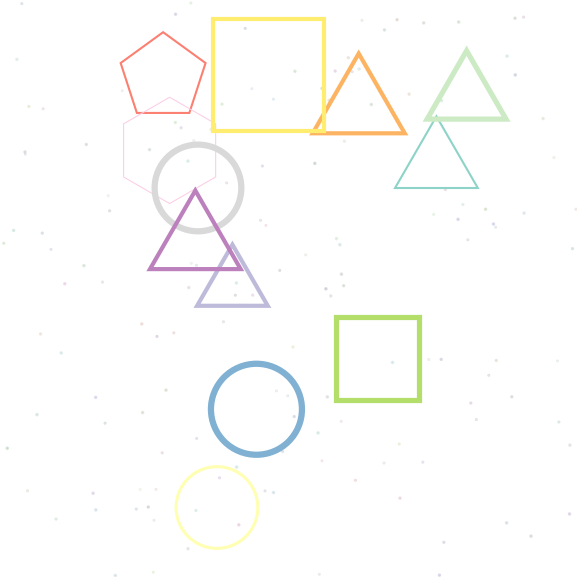[{"shape": "triangle", "thickness": 1, "radius": 0.41, "center": [0.756, 0.715]}, {"shape": "circle", "thickness": 1.5, "radius": 0.35, "center": [0.376, 0.12]}, {"shape": "triangle", "thickness": 2, "radius": 0.35, "center": [0.402, 0.505]}, {"shape": "pentagon", "thickness": 1, "radius": 0.39, "center": [0.282, 0.866]}, {"shape": "circle", "thickness": 3, "radius": 0.39, "center": [0.444, 0.29]}, {"shape": "triangle", "thickness": 2, "radius": 0.46, "center": [0.621, 0.814]}, {"shape": "square", "thickness": 2.5, "radius": 0.36, "center": [0.653, 0.379]}, {"shape": "hexagon", "thickness": 0.5, "radius": 0.46, "center": [0.294, 0.739]}, {"shape": "circle", "thickness": 3, "radius": 0.38, "center": [0.343, 0.674]}, {"shape": "triangle", "thickness": 2, "radius": 0.45, "center": [0.338, 0.578]}, {"shape": "triangle", "thickness": 2.5, "radius": 0.39, "center": [0.808, 0.832]}, {"shape": "square", "thickness": 2, "radius": 0.48, "center": [0.465, 0.869]}]